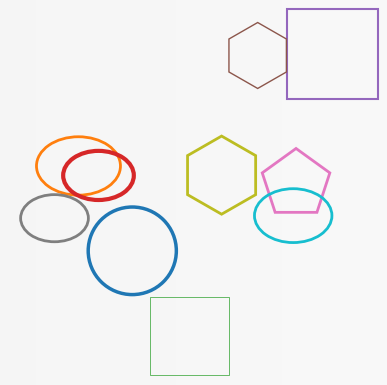[{"shape": "circle", "thickness": 2.5, "radius": 0.57, "center": [0.341, 0.349]}, {"shape": "oval", "thickness": 2, "radius": 0.54, "center": [0.203, 0.569]}, {"shape": "square", "thickness": 0.5, "radius": 0.51, "center": [0.49, 0.128]}, {"shape": "oval", "thickness": 3, "radius": 0.46, "center": [0.254, 0.544]}, {"shape": "square", "thickness": 1.5, "radius": 0.58, "center": [0.858, 0.86]}, {"shape": "hexagon", "thickness": 1, "radius": 0.43, "center": [0.665, 0.856]}, {"shape": "pentagon", "thickness": 2, "radius": 0.46, "center": [0.764, 0.523]}, {"shape": "oval", "thickness": 2, "radius": 0.44, "center": [0.141, 0.433]}, {"shape": "hexagon", "thickness": 2, "radius": 0.51, "center": [0.572, 0.545]}, {"shape": "oval", "thickness": 2, "radius": 0.5, "center": [0.757, 0.44]}]